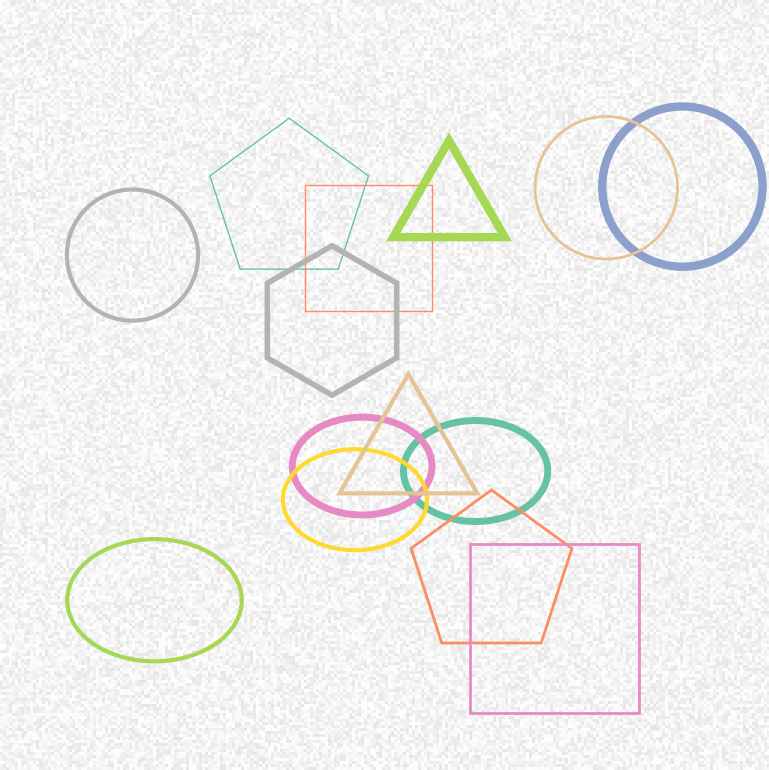[{"shape": "pentagon", "thickness": 0.5, "radius": 0.54, "center": [0.376, 0.738]}, {"shape": "oval", "thickness": 2.5, "radius": 0.47, "center": [0.618, 0.388]}, {"shape": "pentagon", "thickness": 1, "radius": 0.55, "center": [0.638, 0.254]}, {"shape": "square", "thickness": 0.5, "radius": 0.41, "center": [0.479, 0.678]}, {"shape": "circle", "thickness": 3, "radius": 0.52, "center": [0.886, 0.758]}, {"shape": "oval", "thickness": 2.5, "radius": 0.45, "center": [0.47, 0.395]}, {"shape": "square", "thickness": 1, "radius": 0.55, "center": [0.72, 0.183]}, {"shape": "triangle", "thickness": 3, "radius": 0.42, "center": [0.583, 0.734]}, {"shape": "oval", "thickness": 1.5, "radius": 0.57, "center": [0.201, 0.221]}, {"shape": "oval", "thickness": 1.5, "radius": 0.47, "center": [0.461, 0.351]}, {"shape": "circle", "thickness": 1, "radius": 0.46, "center": [0.787, 0.756]}, {"shape": "triangle", "thickness": 1.5, "radius": 0.52, "center": [0.53, 0.411]}, {"shape": "circle", "thickness": 1.5, "radius": 0.43, "center": [0.172, 0.669]}, {"shape": "hexagon", "thickness": 2, "radius": 0.48, "center": [0.431, 0.584]}]